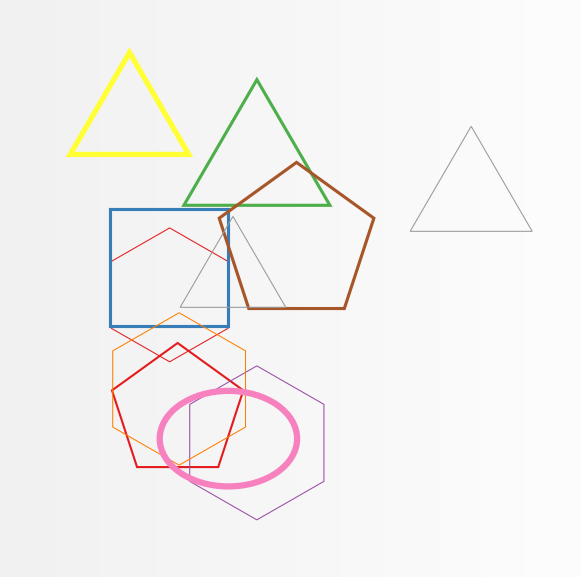[{"shape": "pentagon", "thickness": 1, "radius": 0.59, "center": [0.306, 0.286]}, {"shape": "hexagon", "thickness": 0.5, "radius": 0.58, "center": [0.292, 0.489]}, {"shape": "square", "thickness": 1.5, "radius": 0.51, "center": [0.291, 0.535]}, {"shape": "triangle", "thickness": 1.5, "radius": 0.73, "center": [0.442, 0.716]}, {"shape": "hexagon", "thickness": 0.5, "radius": 0.67, "center": [0.442, 0.232]}, {"shape": "hexagon", "thickness": 0.5, "radius": 0.66, "center": [0.308, 0.326]}, {"shape": "triangle", "thickness": 2.5, "radius": 0.59, "center": [0.223, 0.791]}, {"shape": "pentagon", "thickness": 1.5, "radius": 0.7, "center": [0.51, 0.578]}, {"shape": "oval", "thickness": 3, "radius": 0.59, "center": [0.393, 0.24]}, {"shape": "triangle", "thickness": 0.5, "radius": 0.61, "center": [0.811, 0.659]}, {"shape": "triangle", "thickness": 0.5, "radius": 0.52, "center": [0.401, 0.519]}]